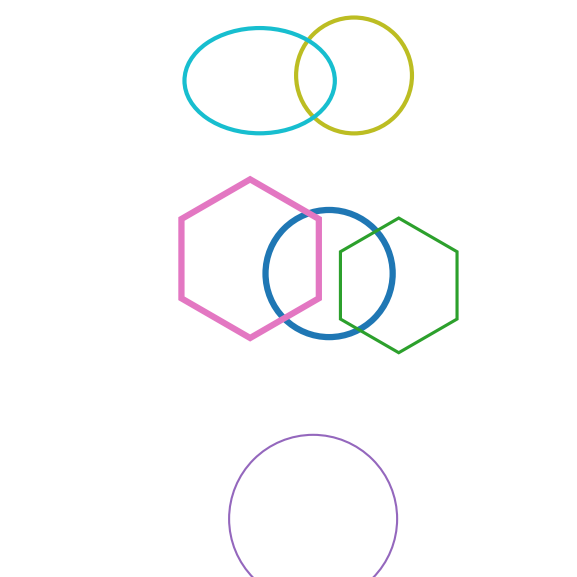[{"shape": "circle", "thickness": 3, "radius": 0.55, "center": [0.57, 0.525]}, {"shape": "hexagon", "thickness": 1.5, "radius": 0.58, "center": [0.69, 0.505]}, {"shape": "circle", "thickness": 1, "radius": 0.73, "center": [0.542, 0.101]}, {"shape": "hexagon", "thickness": 3, "radius": 0.69, "center": [0.433, 0.551]}, {"shape": "circle", "thickness": 2, "radius": 0.5, "center": [0.613, 0.868]}, {"shape": "oval", "thickness": 2, "radius": 0.65, "center": [0.45, 0.859]}]